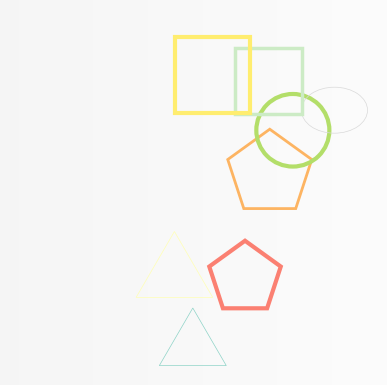[{"shape": "triangle", "thickness": 0.5, "radius": 0.5, "center": [0.498, 0.1]}, {"shape": "triangle", "thickness": 0.5, "radius": 0.57, "center": [0.45, 0.285]}, {"shape": "pentagon", "thickness": 3, "radius": 0.48, "center": [0.632, 0.278]}, {"shape": "pentagon", "thickness": 2, "radius": 0.57, "center": [0.696, 0.55]}, {"shape": "circle", "thickness": 3, "radius": 0.47, "center": [0.756, 0.662]}, {"shape": "oval", "thickness": 0.5, "radius": 0.43, "center": [0.863, 0.714]}, {"shape": "square", "thickness": 2.5, "radius": 0.43, "center": [0.693, 0.79]}, {"shape": "square", "thickness": 3, "radius": 0.49, "center": [0.548, 0.805]}]